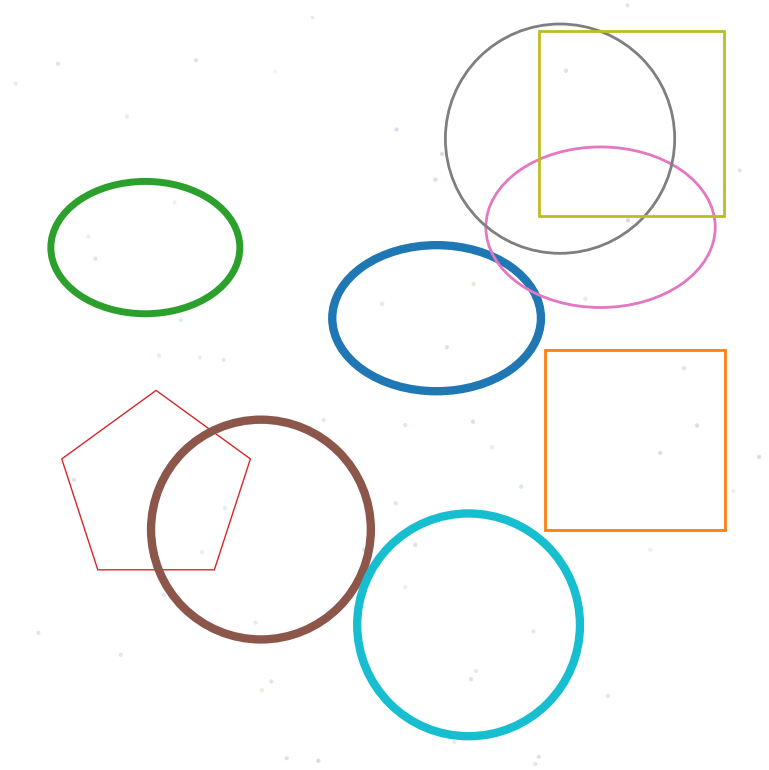[{"shape": "oval", "thickness": 3, "radius": 0.68, "center": [0.567, 0.587]}, {"shape": "square", "thickness": 1, "radius": 0.59, "center": [0.825, 0.429]}, {"shape": "oval", "thickness": 2.5, "radius": 0.61, "center": [0.189, 0.678]}, {"shape": "pentagon", "thickness": 0.5, "radius": 0.64, "center": [0.203, 0.364]}, {"shape": "circle", "thickness": 3, "radius": 0.71, "center": [0.339, 0.312]}, {"shape": "oval", "thickness": 1, "radius": 0.74, "center": [0.78, 0.705]}, {"shape": "circle", "thickness": 1, "radius": 0.74, "center": [0.727, 0.82]}, {"shape": "square", "thickness": 1, "radius": 0.6, "center": [0.82, 0.839]}, {"shape": "circle", "thickness": 3, "radius": 0.72, "center": [0.609, 0.188]}]